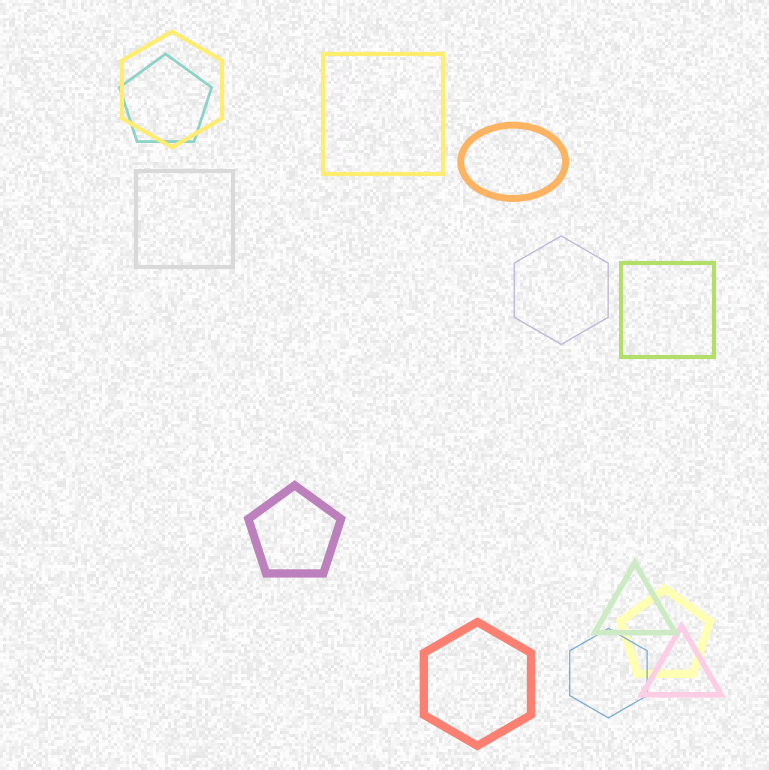[{"shape": "pentagon", "thickness": 1, "radius": 0.31, "center": [0.215, 0.867]}, {"shape": "pentagon", "thickness": 3, "radius": 0.3, "center": [0.864, 0.174]}, {"shape": "hexagon", "thickness": 0.5, "radius": 0.35, "center": [0.729, 0.623]}, {"shape": "hexagon", "thickness": 3, "radius": 0.4, "center": [0.62, 0.112]}, {"shape": "hexagon", "thickness": 0.5, "radius": 0.29, "center": [0.79, 0.126]}, {"shape": "oval", "thickness": 2.5, "radius": 0.34, "center": [0.666, 0.79]}, {"shape": "square", "thickness": 1.5, "radius": 0.3, "center": [0.867, 0.597]}, {"shape": "triangle", "thickness": 2, "radius": 0.3, "center": [0.885, 0.127]}, {"shape": "square", "thickness": 1.5, "radius": 0.31, "center": [0.24, 0.716]}, {"shape": "pentagon", "thickness": 3, "radius": 0.32, "center": [0.383, 0.306]}, {"shape": "triangle", "thickness": 2, "radius": 0.3, "center": [0.825, 0.209]}, {"shape": "hexagon", "thickness": 1.5, "radius": 0.38, "center": [0.223, 0.884]}, {"shape": "square", "thickness": 1.5, "radius": 0.39, "center": [0.498, 0.852]}]